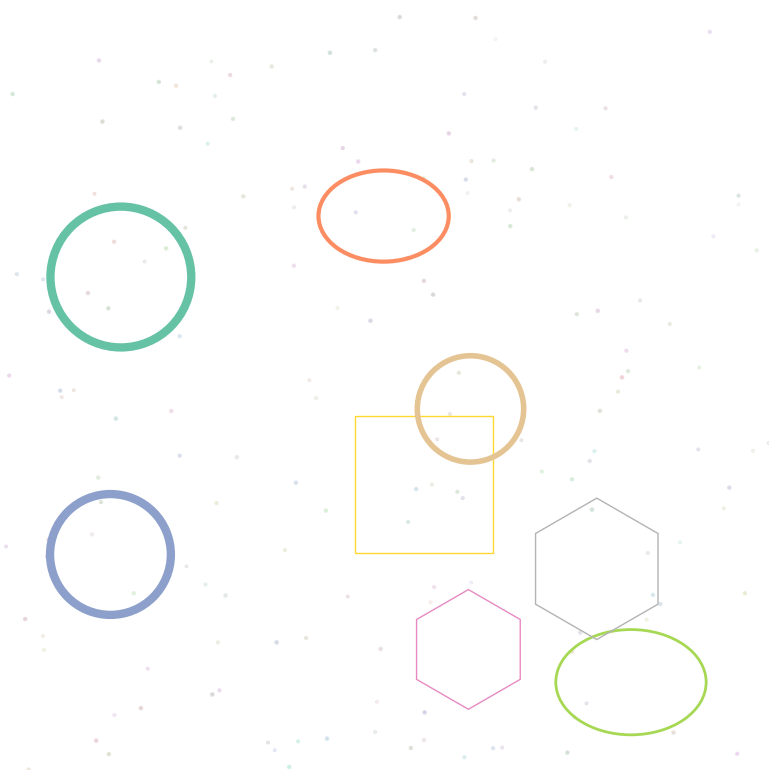[{"shape": "circle", "thickness": 3, "radius": 0.46, "center": [0.157, 0.64]}, {"shape": "oval", "thickness": 1.5, "radius": 0.42, "center": [0.498, 0.719]}, {"shape": "circle", "thickness": 3, "radius": 0.39, "center": [0.143, 0.28]}, {"shape": "hexagon", "thickness": 0.5, "radius": 0.39, "center": [0.608, 0.157]}, {"shape": "oval", "thickness": 1, "radius": 0.49, "center": [0.819, 0.114]}, {"shape": "square", "thickness": 0.5, "radius": 0.45, "center": [0.551, 0.371]}, {"shape": "circle", "thickness": 2, "radius": 0.35, "center": [0.611, 0.469]}, {"shape": "hexagon", "thickness": 0.5, "radius": 0.46, "center": [0.775, 0.261]}]